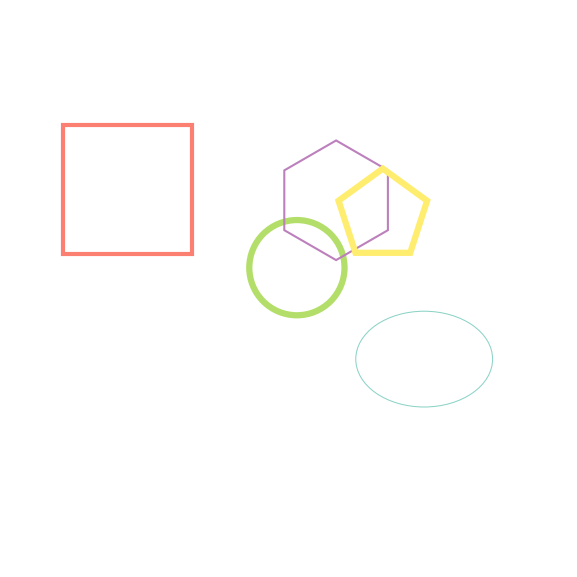[{"shape": "oval", "thickness": 0.5, "radius": 0.59, "center": [0.735, 0.377]}, {"shape": "square", "thickness": 2, "radius": 0.56, "center": [0.22, 0.67]}, {"shape": "circle", "thickness": 3, "radius": 0.41, "center": [0.514, 0.536]}, {"shape": "hexagon", "thickness": 1, "radius": 0.52, "center": [0.582, 0.652]}, {"shape": "pentagon", "thickness": 3, "radius": 0.4, "center": [0.663, 0.627]}]